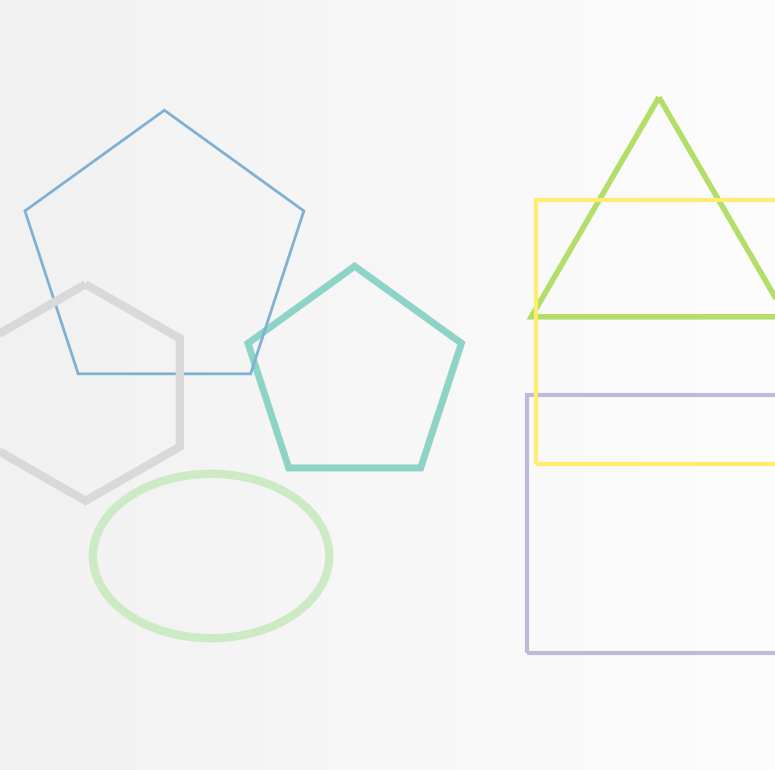[{"shape": "pentagon", "thickness": 2.5, "radius": 0.72, "center": [0.458, 0.509]}, {"shape": "square", "thickness": 1.5, "radius": 0.84, "center": [0.848, 0.319]}, {"shape": "pentagon", "thickness": 1, "radius": 0.95, "center": [0.212, 0.668]}, {"shape": "triangle", "thickness": 2, "radius": 0.95, "center": [0.85, 0.684]}, {"shape": "hexagon", "thickness": 3, "radius": 0.7, "center": [0.11, 0.49]}, {"shape": "oval", "thickness": 3, "radius": 0.76, "center": [0.272, 0.278]}, {"shape": "square", "thickness": 1.5, "radius": 0.86, "center": [0.863, 0.569]}]